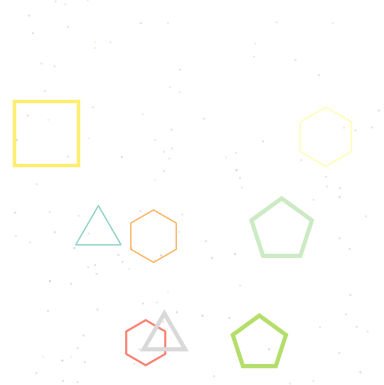[{"shape": "triangle", "thickness": 1, "radius": 0.34, "center": [0.256, 0.398]}, {"shape": "hexagon", "thickness": 1, "radius": 0.38, "center": [0.846, 0.645]}, {"shape": "hexagon", "thickness": 1.5, "radius": 0.29, "center": [0.379, 0.11]}, {"shape": "hexagon", "thickness": 1, "radius": 0.34, "center": [0.399, 0.387]}, {"shape": "pentagon", "thickness": 3, "radius": 0.36, "center": [0.674, 0.108]}, {"shape": "triangle", "thickness": 3, "radius": 0.31, "center": [0.427, 0.124]}, {"shape": "pentagon", "thickness": 3, "radius": 0.41, "center": [0.732, 0.402]}, {"shape": "square", "thickness": 2.5, "radius": 0.42, "center": [0.119, 0.655]}]